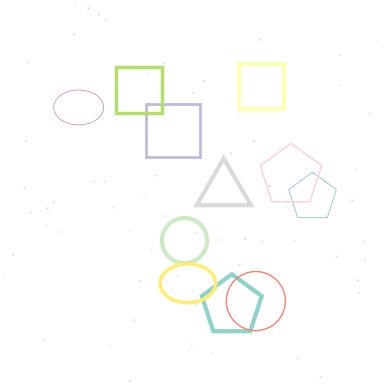[{"shape": "pentagon", "thickness": 3, "radius": 0.41, "center": [0.602, 0.206]}, {"shape": "square", "thickness": 3, "radius": 0.29, "center": [0.679, 0.775]}, {"shape": "square", "thickness": 2, "radius": 0.35, "center": [0.449, 0.661]}, {"shape": "circle", "thickness": 1, "radius": 0.38, "center": [0.664, 0.218]}, {"shape": "pentagon", "thickness": 0.5, "radius": 0.33, "center": [0.812, 0.487]}, {"shape": "square", "thickness": 2.5, "radius": 0.3, "center": [0.362, 0.767]}, {"shape": "pentagon", "thickness": 1, "radius": 0.42, "center": [0.756, 0.544]}, {"shape": "triangle", "thickness": 3, "radius": 0.41, "center": [0.581, 0.508]}, {"shape": "oval", "thickness": 0.5, "radius": 0.32, "center": [0.204, 0.721]}, {"shape": "circle", "thickness": 3, "radius": 0.29, "center": [0.479, 0.375]}, {"shape": "oval", "thickness": 2.5, "radius": 0.36, "center": [0.488, 0.264]}]